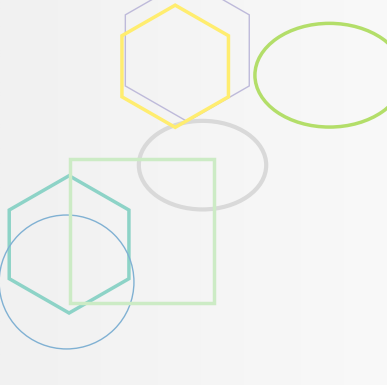[{"shape": "hexagon", "thickness": 2.5, "radius": 0.89, "center": [0.178, 0.365]}, {"shape": "hexagon", "thickness": 1, "radius": 0.92, "center": [0.483, 0.869]}, {"shape": "circle", "thickness": 1, "radius": 0.87, "center": [0.172, 0.268]}, {"shape": "oval", "thickness": 2.5, "radius": 0.96, "center": [0.85, 0.805]}, {"shape": "oval", "thickness": 3, "radius": 0.82, "center": [0.523, 0.571]}, {"shape": "square", "thickness": 2.5, "radius": 0.93, "center": [0.367, 0.399]}, {"shape": "hexagon", "thickness": 2.5, "radius": 0.79, "center": [0.452, 0.828]}]